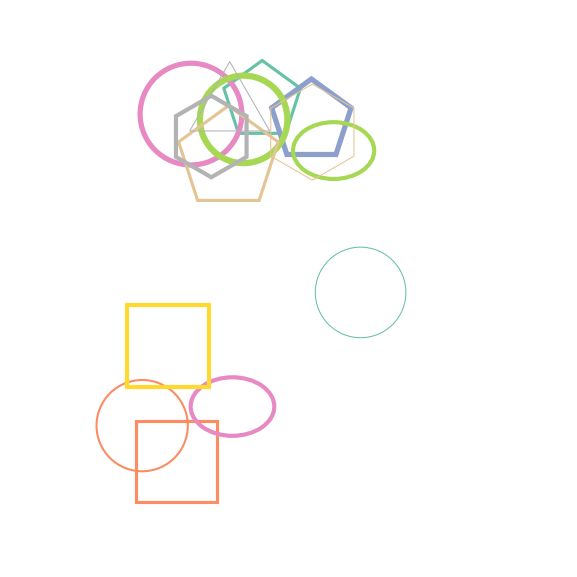[{"shape": "circle", "thickness": 0.5, "radius": 0.39, "center": [0.624, 0.493]}, {"shape": "pentagon", "thickness": 1.5, "radius": 0.35, "center": [0.454, 0.825]}, {"shape": "circle", "thickness": 1, "radius": 0.4, "center": [0.246, 0.262]}, {"shape": "square", "thickness": 1.5, "radius": 0.35, "center": [0.305, 0.2]}, {"shape": "pentagon", "thickness": 2.5, "radius": 0.36, "center": [0.539, 0.79]}, {"shape": "oval", "thickness": 2, "radius": 0.36, "center": [0.403, 0.295]}, {"shape": "circle", "thickness": 2.5, "radius": 0.44, "center": [0.331, 0.802]}, {"shape": "circle", "thickness": 3, "radius": 0.38, "center": [0.422, 0.792]}, {"shape": "oval", "thickness": 2, "radius": 0.35, "center": [0.578, 0.738]}, {"shape": "square", "thickness": 2, "radius": 0.36, "center": [0.291, 0.4]}, {"shape": "pentagon", "thickness": 1.5, "radius": 0.45, "center": [0.395, 0.725]}, {"shape": "hexagon", "thickness": 0.5, "radius": 0.42, "center": [0.541, 0.77]}, {"shape": "triangle", "thickness": 0.5, "radius": 0.4, "center": [0.398, 0.812]}, {"shape": "hexagon", "thickness": 2, "radius": 0.35, "center": [0.366, 0.763]}]